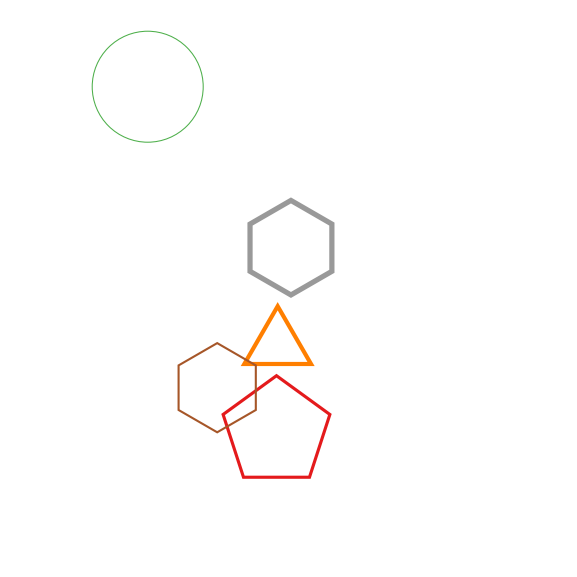[{"shape": "pentagon", "thickness": 1.5, "radius": 0.49, "center": [0.479, 0.251]}, {"shape": "circle", "thickness": 0.5, "radius": 0.48, "center": [0.256, 0.849]}, {"shape": "triangle", "thickness": 2, "radius": 0.33, "center": [0.481, 0.402]}, {"shape": "hexagon", "thickness": 1, "radius": 0.39, "center": [0.376, 0.328]}, {"shape": "hexagon", "thickness": 2.5, "radius": 0.41, "center": [0.504, 0.57]}]